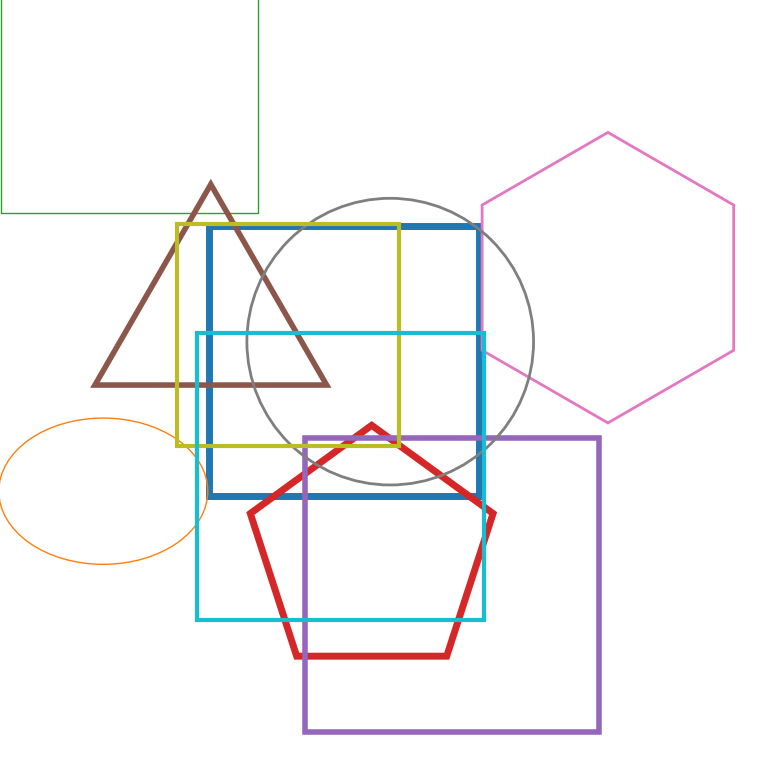[{"shape": "square", "thickness": 2.5, "radius": 0.88, "center": [0.447, 0.531]}, {"shape": "oval", "thickness": 0.5, "radius": 0.68, "center": [0.134, 0.362]}, {"shape": "square", "thickness": 0.5, "radius": 0.84, "center": [0.169, 0.89]}, {"shape": "pentagon", "thickness": 2.5, "radius": 0.83, "center": [0.483, 0.282]}, {"shape": "square", "thickness": 2, "radius": 0.96, "center": [0.587, 0.24]}, {"shape": "triangle", "thickness": 2, "radius": 0.87, "center": [0.274, 0.587]}, {"shape": "hexagon", "thickness": 1, "radius": 0.94, "center": [0.789, 0.639]}, {"shape": "circle", "thickness": 1, "radius": 0.93, "center": [0.507, 0.556]}, {"shape": "square", "thickness": 1.5, "radius": 0.72, "center": [0.374, 0.565]}, {"shape": "square", "thickness": 1.5, "radius": 0.93, "center": [0.442, 0.381]}]